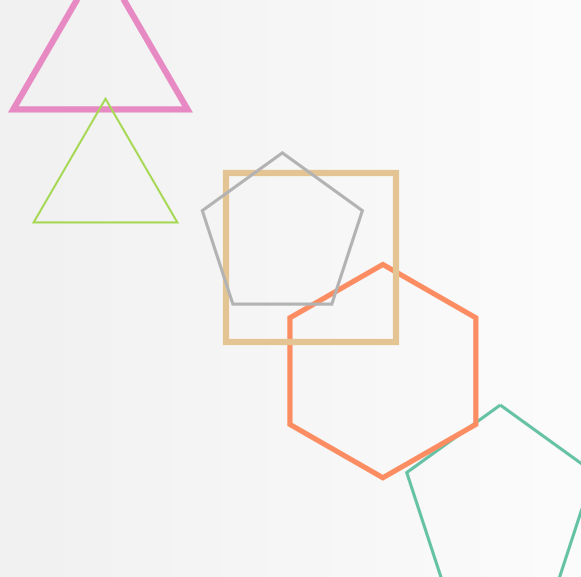[{"shape": "pentagon", "thickness": 1.5, "radius": 0.85, "center": [0.861, 0.129]}, {"shape": "hexagon", "thickness": 2.5, "radius": 0.92, "center": [0.659, 0.357]}, {"shape": "triangle", "thickness": 3, "radius": 0.87, "center": [0.173, 0.896]}, {"shape": "triangle", "thickness": 1, "radius": 0.71, "center": [0.182, 0.685]}, {"shape": "square", "thickness": 3, "radius": 0.73, "center": [0.535, 0.553]}, {"shape": "pentagon", "thickness": 1.5, "radius": 0.72, "center": [0.486, 0.59]}]